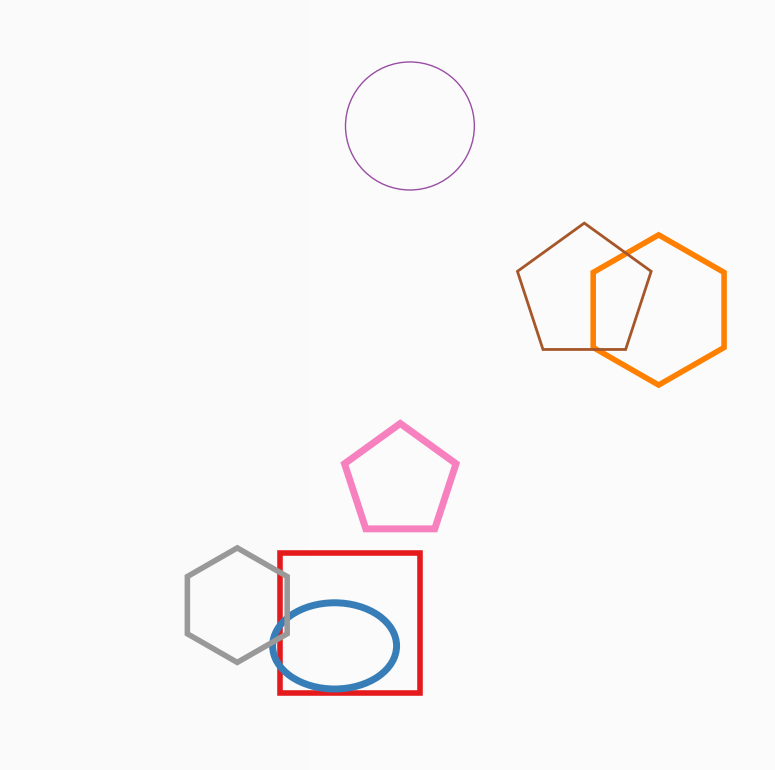[{"shape": "square", "thickness": 2, "radius": 0.45, "center": [0.452, 0.191]}, {"shape": "oval", "thickness": 2.5, "radius": 0.4, "center": [0.432, 0.161]}, {"shape": "circle", "thickness": 0.5, "radius": 0.42, "center": [0.529, 0.836]}, {"shape": "hexagon", "thickness": 2, "radius": 0.49, "center": [0.85, 0.597]}, {"shape": "pentagon", "thickness": 1, "radius": 0.45, "center": [0.754, 0.62]}, {"shape": "pentagon", "thickness": 2.5, "radius": 0.38, "center": [0.516, 0.374]}, {"shape": "hexagon", "thickness": 2, "radius": 0.37, "center": [0.306, 0.214]}]